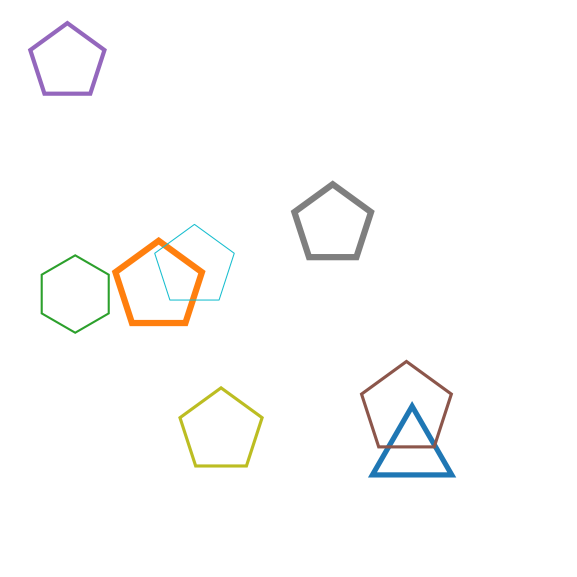[{"shape": "triangle", "thickness": 2.5, "radius": 0.4, "center": [0.714, 0.216]}, {"shape": "pentagon", "thickness": 3, "radius": 0.39, "center": [0.275, 0.503]}, {"shape": "hexagon", "thickness": 1, "radius": 0.33, "center": [0.13, 0.49]}, {"shape": "pentagon", "thickness": 2, "radius": 0.34, "center": [0.117, 0.892]}, {"shape": "pentagon", "thickness": 1.5, "radius": 0.41, "center": [0.704, 0.291]}, {"shape": "pentagon", "thickness": 3, "radius": 0.35, "center": [0.576, 0.61]}, {"shape": "pentagon", "thickness": 1.5, "radius": 0.37, "center": [0.383, 0.253]}, {"shape": "pentagon", "thickness": 0.5, "radius": 0.36, "center": [0.337, 0.538]}]